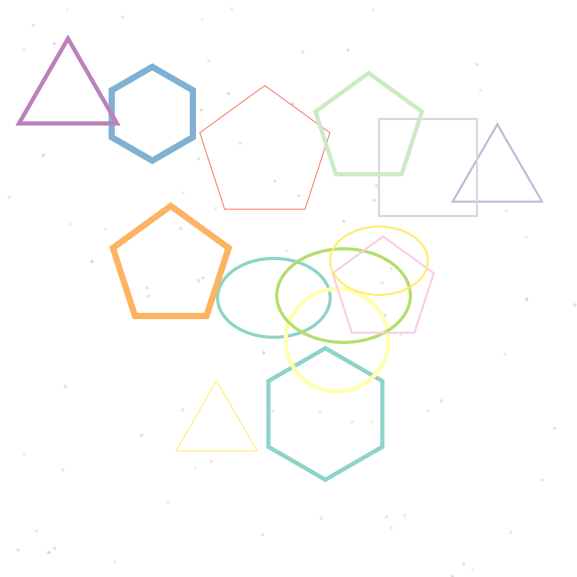[{"shape": "hexagon", "thickness": 2, "radius": 0.57, "center": [0.563, 0.282]}, {"shape": "oval", "thickness": 1.5, "radius": 0.49, "center": [0.474, 0.483]}, {"shape": "circle", "thickness": 2, "radius": 0.44, "center": [0.584, 0.41]}, {"shape": "triangle", "thickness": 1, "radius": 0.45, "center": [0.861, 0.695]}, {"shape": "pentagon", "thickness": 0.5, "radius": 0.59, "center": [0.459, 0.733]}, {"shape": "hexagon", "thickness": 3, "radius": 0.41, "center": [0.264, 0.802]}, {"shape": "pentagon", "thickness": 3, "radius": 0.53, "center": [0.296, 0.537]}, {"shape": "oval", "thickness": 1.5, "radius": 0.58, "center": [0.595, 0.487]}, {"shape": "pentagon", "thickness": 1, "radius": 0.46, "center": [0.663, 0.498]}, {"shape": "square", "thickness": 1, "radius": 0.42, "center": [0.741, 0.709]}, {"shape": "triangle", "thickness": 2, "radius": 0.49, "center": [0.118, 0.834]}, {"shape": "pentagon", "thickness": 2, "radius": 0.48, "center": [0.638, 0.776]}, {"shape": "oval", "thickness": 1, "radius": 0.42, "center": [0.656, 0.548]}, {"shape": "triangle", "thickness": 0.5, "radius": 0.41, "center": [0.375, 0.259]}]